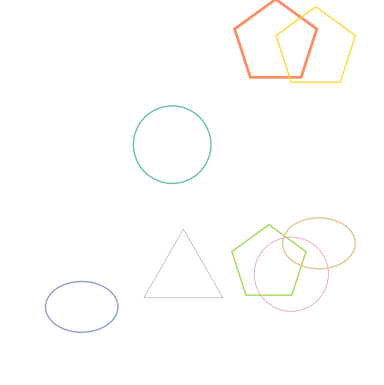[{"shape": "circle", "thickness": 1, "radius": 0.5, "center": [0.447, 0.624]}, {"shape": "pentagon", "thickness": 2, "radius": 0.56, "center": [0.716, 0.89]}, {"shape": "oval", "thickness": 1, "radius": 0.47, "center": [0.212, 0.203]}, {"shape": "circle", "thickness": 0.5, "radius": 0.48, "center": [0.757, 0.288]}, {"shape": "pentagon", "thickness": 1, "radius": 0.51, "center": [0.698, 0.315]}, {"shape": "pentagon", "thickness": 1, "radius": 0.54, "center": [0.82, 0.874]}, {"shape": "oval", "thickness": 1, "radius": 0.47, "center": [0.828, 0.368]}, {"shape": "triangle", "thickness": 0.5, "radius": 0.59, "center": [0.476, 0.286]}]